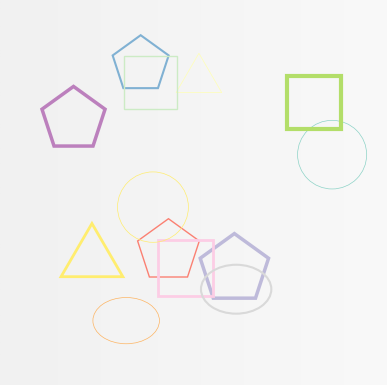[{"shape": "circle", "thickness": 0.5, "radius": 0.45, "center": [0.857, 0.598]}, {"shape": "triangle", "thickness": 0.5, "radius": 0.34, "center": [0.513, 0.794]}, {"shape": "pentagon", "thickness": 2.5, "radius": 0.46, "center": [0.605, 0.301]}, {"shape": "pentagon", "thickness": 1, "radius": 0.42, "center": [0.435, 0.348]}, {"shape": "pentagon", "thickness": 1.5, "radius": 0.38, "center": [0.363, 0.833]}, {"shape": "oval", "thickness": 0.5, "radius": 0.43, "center": [0.326, 0.167]}, {"shape": "square", "thickness": 3, "radius": 0.34, "center": [0.811, 0.735]}, {"shape": "square", "thickness": 2, "radius": 0.36, "center": [0.479, 0.304]}, {"shape": "oval", "thickness": 1.5, "radius": 0.45, "center": [0.609, 0.249]}, {"shape": "pentagon", "thickness": 2.5, "radius": 0.43, "center": [0.19, 0.69]}, {"shape": "square", "thickness": 1, "radius": 0.34, "center": [0.388, 0.786]}, {"shape": "triangle", "thickness": 2, "radius": 0.46, "center": [0.237, 0.327]}, {"shape": "circle", "thickness": 0.5, "radius": 0.46, "center": [0.395, 0.462]}]